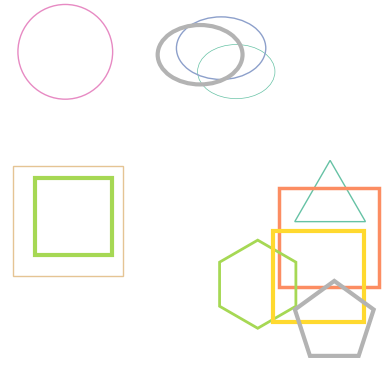[{"shape": "oval", "thickness": 0.5, "radius": 0.5, "center": [0.614, 0.814]}, {"shape": "triangle", "thickness": 1, "radius": 0.53, "center": [0.857, 0.477]}, {"shape": "square", "thickness": 2.5, "radius": 0.64, "center": [0.854, 0.383]}, {"shape": "oval", "thickness": 1, "radius": 0.58, "center": [0.574, 0.875]}, {"shape": "circle", "thickness": 1, "radius": 0.62, "center": [0.17, 0.865]}, {"shape": "square", "thickness": 3, "radius": 0.5, "center": [0.191, 0.438]}, {"shape": "hexagon", "thickness": 2, "radius": 0.57, "center": [0.669, 0.262]}, {"shape": "square", "thickness": 3, "radius": 0.59, "center": [0.826, 0.281]}, {"shape": "square", "thickness": 1, "radius": 0.72, "center": [0.177, 0.426]}, {"shape": "oval", "thickness": 3, "radius": 0.55, "center": [0.52, 0.858]}, {"shape": "pentagon", "thickness": 3, "radius": 0.54, "center": [0.868, 0.163]}]